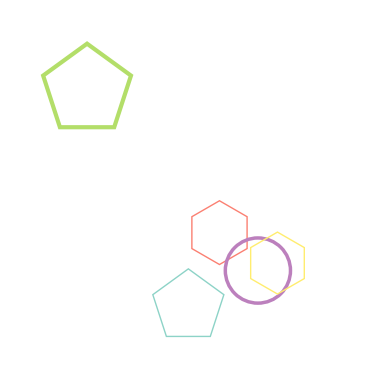[{"shape": "pentagon", "thickness": 1, "radius": 0.49, "center": [0.489, 0.205]}, {"shape": "hexagon", "thickness": 1, "radius": 0.41, "center": [0.57, 0.396]}, {"shape": "pentagon", "thickness": 3, "radius": 0.6, "center": [0.226, 0.767]}, {"shape": "circle", "thickness": 2.5, "radius": 0.42, "center": [0.67, 0.297]}, {"shape": "hexagon", "thickness": 1, "radius": 0.4, "center": [0.721, 0.317]}]